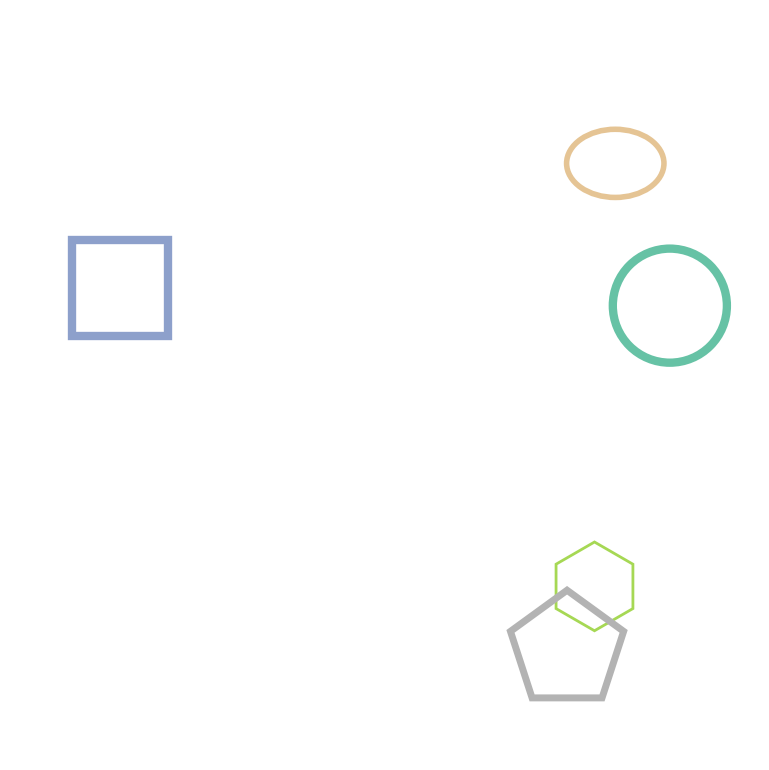[{"shape": "circle", "thickness": 3, "radius": 0.37, "center": [0.87, 0.603]}, {"shape": "square", "thickness": 3, "radius": 0.31, "center": [0.156, 0.626]}, {"shape": "hexagon", "thickness": 1, "radius": 0.29, "center": [0.772, 0.238]}, {"shape": "oval", "thickness": 2, "radius": 0.32, "center": [0.799, 0.788]}, {"shape": "pentagon", "thickness": 2.5, "radius": 0.39, "center": [0.736, 0.156]}]